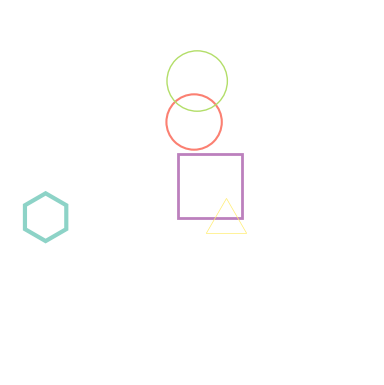[{"shape": "hexagon", "thickness": 3, "radius": 0.31, "center": [0.118, 0.436]}, {"shape": "circle", "thickness": 1.5, "radius": 0.36, "center": [0.504, 0.683]}, {"shape": "circle", "thickness": 1, "radius": 0.39, "center": [0.512, 0.79]}, {"shape": "square", "thickness": 2, "radius": 0.42, "center": [0.545, 0.518]}, {"shape": "triangle", "thickness": 0.5, "radius": 0.3, "center": [0.588, 0.424]}]